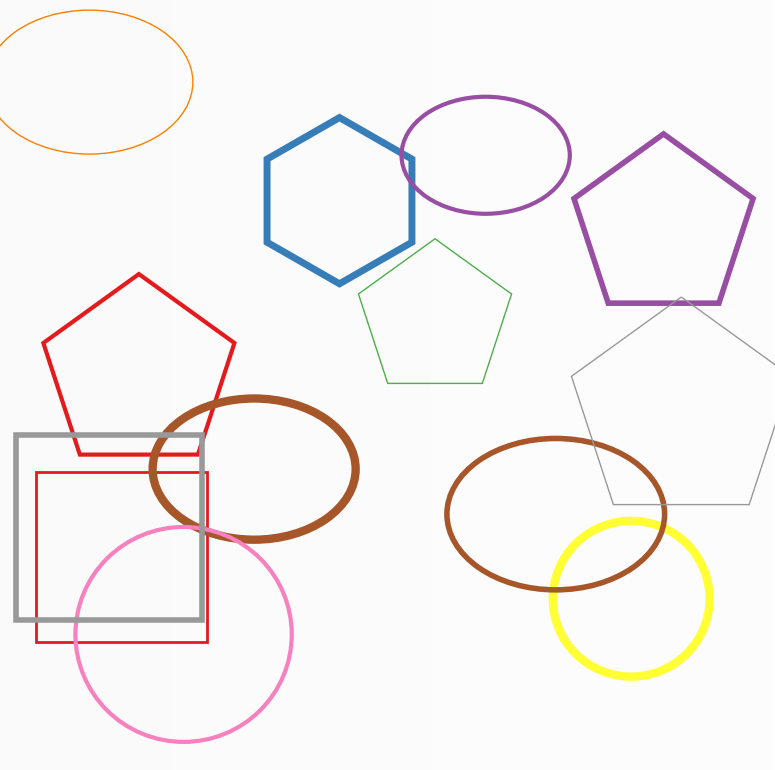[{"shape": "pentagon", "thickness": 1.5, "radius": 0.65, "center": [0.179, 0.514]}, {"shape": "square", "thickness": 1, "radius": 0.55, "center": [0.157, 0.277]}, {"shape": "hexagon", "thickness": 2.5, "radius": 0.54, "center": [0.438, 0.739]}, {"shape": "pentagon", "thickness": 0.5, "radius": 0.52, "center": [0.561, 0.586]}, {"shape": "pentagon", "thickness": 2, "radius": 0.61, "center": [0.856, 0.705]}, {"shape": "oval", "thickness": 1.5, "radius": 0.54, "center": [0.627, 0.798]}, {"shape": "oval", "thickness": 0.5, "radius": 0.67, "center": [0.115, 0.893]}, {"shape": "circle", "thickness": 3, "radius": 0.51, "center": [0.814, 0.222]}, {"shape": "oval", "thickness": 2, "radius": 0.7, "center": [0.717, 0.332]}, {"shape": "oval", "thickness": 3, "radius": 0.65, "center": [0.328, 0.391]}, {"shape": "circle", "thickness": 1.5, "radius": 0.7, "center": [0.237, 0.176]}, {"shape": "pentagon", "thickness": 0.5, "radius": 0.75, "center": [0.879, 0.465]}, {"shape": "square", "thickness": 2, "radius": 0.6, "center": [0.14, 0.315]}]